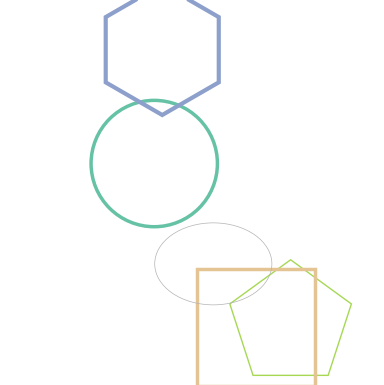[{"shape": "circle", "thickness": 2.5, "radius": 0.82, "center": [0.401, 0.575]}, {"shape": "hexagon", "thickness": 3, "radius": 0.85, "center": [0.421, 0.871]}, {"shape": "pentagon", "thickness": 1, "radius": 0.83, "center": [0.755, 0.159]}, {"shape": "square", "thickness": 2.5, "radius": 0.76, "center": [0.665, 0.15]}, {"shape": "oval", "thickness": 0.5, "radius": 0.76, "center": [0.554, 0.315]}]